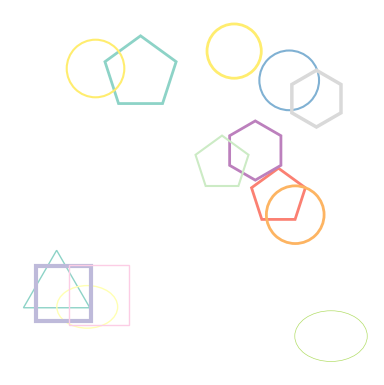[{"shape": "pentagon", "thickness": 2, "radius": 0.49, "center": [0.365, 0.81]}, {"shape": "triangle", "thickness": 1, "radius": 0.5, "center": [0.147, 0.25]}, {"shape": "oval", "thickness": 1, "radius": 0.39, "center": [0.227, 0.203]}, {"shape": "square", "thickness": 3, "radius": 0.36, "center": [0.166, 0.238]}, {"shape": "pentagon", "thickness": 2, "radius": 0.37, "center": [0.723, 0.49]}, {"shape": "circle", "thickness": 1.5, "radius": 0.39, "center": [0.751, 0.791]}, {"shape": "circle", "thickness": 2, "radius": 0.37, "center": [0.767, 0.442]}, {"shape": "oval", "thickness": 0.5, "radius": 0.47, "center": [0.86, 0.127]}, {"shape": "square", "thickness": 1, "radius": 0.39, "center": [0.257, 0.233]}, {"shape": "hexagon", "thickness": 2.5, "radius": 0.37, "center": [0.822, 0.744]}, {"shape": "hexagon", "thickness": 2, "radius": 0.38, "center": [0.663, 0.609]}, {"shape": "pentagon", "thickness": 1.5, "radius": 0.36, "center": [0.577, 0.575]}, {"shape": "circle", "thickness": 2, "radius": 0.35, "center": [0.608, 0.867]}, {"shape": "circle", "thickness": 1.5, "radius": 0.37, "center": [0.248, 0.822]}]